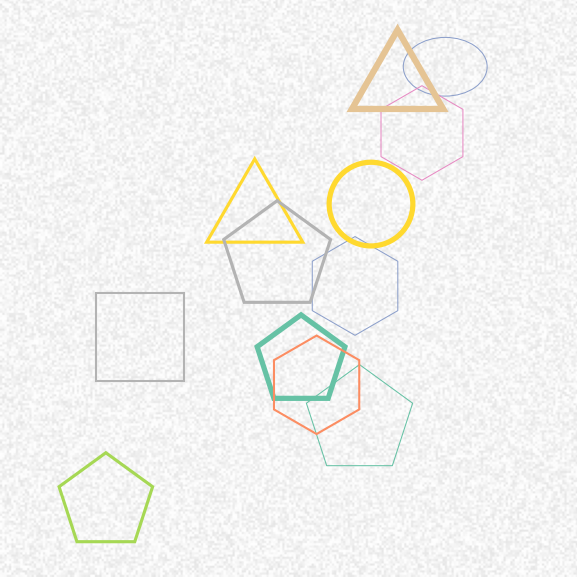[{"shape": "pentagon", "thickness": 2.5, "radius": 0.4, "center": [0.521, 0.374]}, {"shape": "pentagon", "thickness": 0.5, "radius": 0.48, "center": [0.623, 0.271]}, {"shape": "hexagon", "thickness": 1, "radius": 0.43, "center": [0.548, 0.333]}, {"shape": "hexagon", "thickness": 0.5, "radius": 0.43, "center": [0.615, 0.504]}, {"shape": "oval", "thickness": 0.5, "radius": 0.36, "center": [0.771, 0.884]}, {"shape": "hexagon", "thickness": 0.5, "radius": 0.41, "center": [0.731, 0.769]}, {"shape": "pentagon", "thickness": 1.5, "radius": 0.43, "center": [0.183, 0.13]}, {"shape": "circle", "thickness": 2.5, "radius": 0.36, "center": [0.642, 0.646]}, {"shape": "triangle", "thickness": 1.5, "radius": 0.48, "center": [0.441, 0.628]}, {"shape": "triangle", "thickness": 3, "radius": 0.46, "center": [0.688, 0.856]}, {"shape": "pentagon", "thickness": 1.5, "radius": 0.49, "center": [0.48, 0.554]}, {"shape": "square", "thickness": 1, "radius": 0.38, "center": [0.243, 0.415]}]